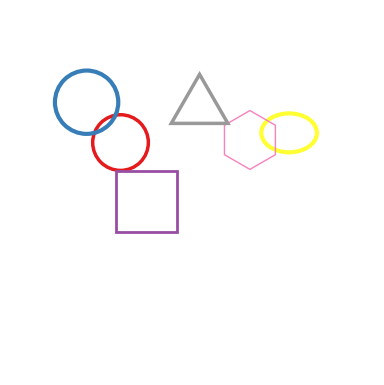[{"shape": "circle", "thickness": 2.5, "radius": 0.36, "center": [0.313, 0.63]}, {"shape": "circle", "thickness": 3, "radius": 0.41, "center": [0.225, 0.734]}, {"shape": "square", "thickness": 2, "radius": 0.4, "center": [0.381, 0.477]}, {"shape": "oval", "thickness": 3, "radius": 0.36, "center": [0.751, 0.655]}, {"shape": "hexagon", "thickness": 1, "radius": 0.38, "center": [0.649, 0.636]}, {"shape": "triangle", "thickness": 2.5, "radius": 0.42, "center": [0.518, 0.722]}]